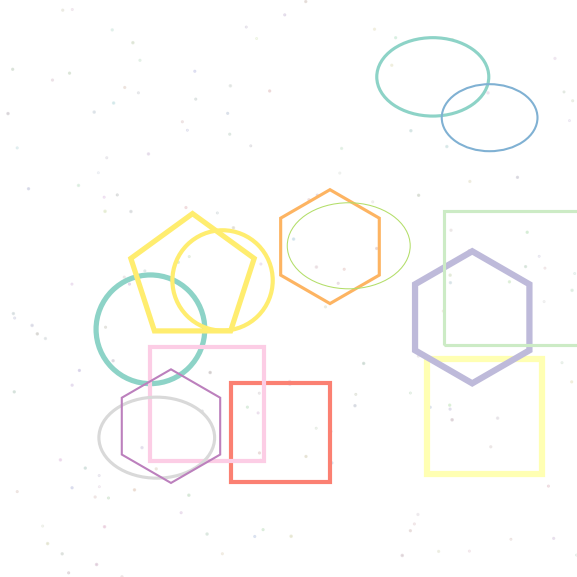[{"shape": "oval", "thickness": 1.5, "radius": 0.48, "center": [0.749, 0.866]}, {"shape": "circle", "thickness": 2.5, "radius": 0.47, "center": [0.26, 0.429]}, {"shape": "square", "thickness": 3, "radius": 0.5, "center": [0.839, 0.277]}, {"shape": "hexagon", "thickness": 3, "radius": 0.57, "center": [0.818, 0.45]}, {"shape": "square", "thickness": 2, "radius": 0.43, "center": [0.486, 0.25]}, {"shape": "oval", "thickness": 1, "radius": 0.41, "center": [0.848, 0.795]}, {"shape": "hexagon", "thickness": 1.5, "radius": 0.49, "center": [0.571, 0.572]}, {"shape": "oval", "thickness": 0.5, "radius": 0.53, "center": [0.604, 0.574]}, {"shape": "square", "thickness": 2, "radius": 0.5, "center": [0.359, 0.3]}, {"shape": "oval", "thickness": 1.5, "radius": 0.5, "center": [0.271, 0.241]}, {"shape": "hexagon", "thickness": 1, "radius": 0.49, "center": [0.296, 0.261]}, {"shape": "square", "thickness": 1.5, "radius": 0.58, "center": [0.885, 0.518]}, {"shape": "pentagon", "thickness": 2.5, "radius": 0.56, "center": [0.333, 0.517]}, {"shape": "circle", "thickness": 2, "radius": 0.43, "center": [0.385, 0.514]}]